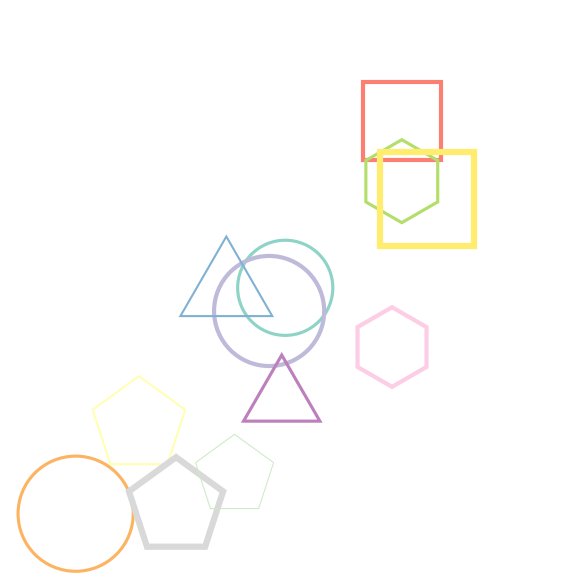[{"shape": "circle", "thickness": 1.5, "radius": 0.41, "center": [0.494, 0.501]}, {"shape": "pentagon", "thickness": 1, "radius": 0.42, "center": [0.241, 0.264]}, {"shape": "circle", "thickness": 2, "radius": 0.48, "center": [0.466, 0.461]}, {"shape": "square", "thickness": 2, "radius": 0.34, "center": [0.696, 0.79]}, {"shape": "triangle", "thickness": 1, "radius": 0.46, "center": [0.392, 0.498]}, {"shape": "circle", "thickness": 1.5, "radius": 0.5, "center": [0.131, 0.11]}, {"shape": "hexagon", "thickness": 1.5, "radius": 0.36, "center": [0.696, 0.685]}, {"shape": "hexagon", "thickness": 2, "radius": 0.34, "center": [0.679, 0.398]}, {"shape": "pentagon", "thickness": 3, "radius": 0.43, "center": [0.305, 0.122]}, {"shape": "triangle", "thickness": 1.5, "radius": 0.38, "center": [0.488, 0.308]}, {"shape": "pentagon", "thickness": 0.5, "radius": 0.36, "center": [0.406, 0.176]}, {"shape": "square", "thickness": 3, "radius": 0.4, "center": [0.739, 0.654]}]